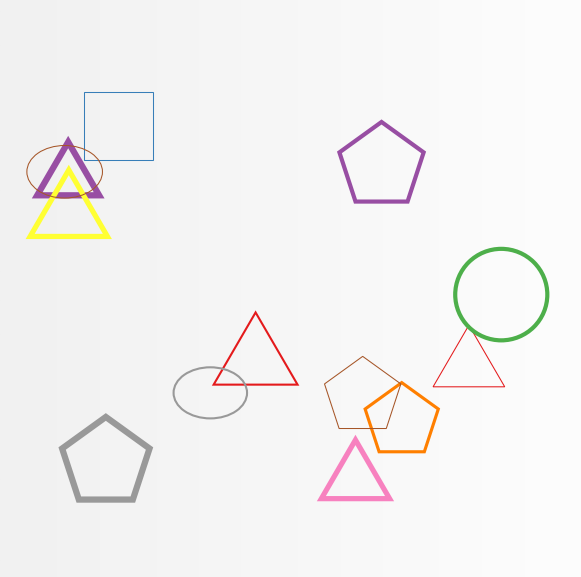[{"shape": "triangle", "thickness": 0.5, "radius": 0.36, "center": [0.807, 0.365]}, {"shape": "triangle", "thickness": 1, "radius": 0.42, "center": [0.44, 0.375]}, {"shape": "square", "thickness": 0.5, "radius": 0.29, "center": [0.204, 0.782]}, {"shape": "circle", "thickness": 2, "radius": 0.4, "center": [0.862, 0.489]}, {"shape": "pentagon", "thickness": 2, "radius": 0.38, "center": [0.656, 0.712]}, {"shape": "triangle", "thickness": 3, "radius": 0.31, "center": [0.117, 0.692]}, {"shape": "pentagon", "thickness": 1.5, "radius": 0.33, "center": [0.691, 0.27]}, {"shape": "triangle", "thickness": 2.5, "radius": 0.38, "center": [0.118, 0.628]}, {"shape": "pentagon", "thickness": 0.5, "radius": 0.35, "center": [0.624, 0.313]}, {"shape": "oval", "thickness": 0.5, "radius": 0.33, "center": [0.111, 0.702]}, {"shape": "triangle", "thickness": 2.5, "radius": 0.34, "center": [0.612, 0.17]}, {"shape": "oval", "thickness": 1, "radius": 0.32, "center": [0.362, 0.319]}, {"shape": "pentagon", "thickness": 3, "radius": 0.4, "center": [0.182, 0.198]}]